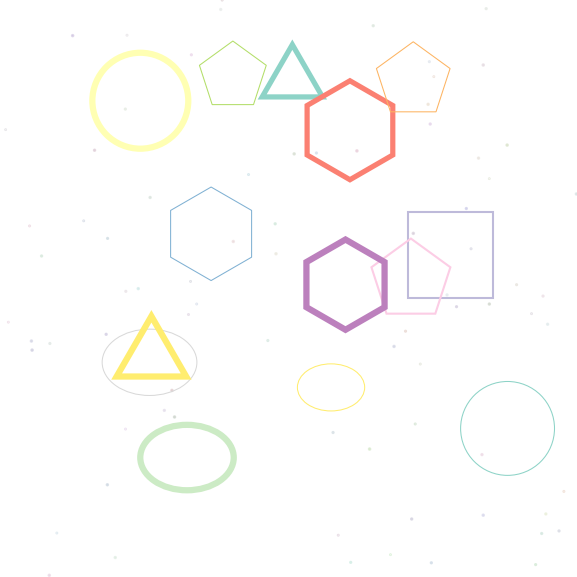[{"shape": "triangle", "thickness": 2.5, "radius": 0.3, "center": [0.506, 0.861]}, {"shape": "circle", "thickness": 0.5, "radius": 0.41, "center": [0.879, 0.257]}, {"shape": "circle", "thickness": 3, "radius": 0.42, "center": [0.243, 0.825]}, {"shape": "square", "thickness": 1, "radius": 0.37, "center": [0.78, 0.557]}, {"shape": "hexagon", "thickness": 2.5, "radius": 0.43, "center": [0.606, 0.774]}, {"shape": "hexagon", "thickness": 0.5, "radius": 0.4, "center": [0.366, 0.594]}, {"shape": "pentagon", "thickness": 0.5, "radius": 0.34, "center": [0.716, 0.86]}, {"shape": "pentagon", "thickness": 0.5, "radius": 0.3, "center": [0.403, 0.867]}, {"shape": "pentagon", "thickness": 1, "radius": 0.36, "center": [0.712, 0.514]}, {"shape": "oval", "thickness": 0.5, "radius": 0.41, "center": [0.259, 0.372]}, {"shape": "hexagon", "thickness": 3, "radius": 0.39, "center": [0.598, 0.506]}, {"shape": "oval", "thickness": 3, "radius": 0.4, "center": [0.324, 0.207]}, {"shape": "triangle", "thickness": 3, "radius": 0.35, "center": [0.262, 0.382]}, {"shape": "oval", "thickness": 0.5, "radius": 0.29, "center": [0.573, 0.328]}]